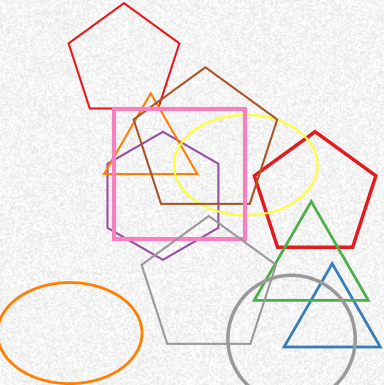[{"shape": "pentagon", "thickness": 1.5, "radius": 0.76, "center": [0.322, 0.841]}, {"shape": "pentagon", "thickness": 2.5, "radius": 0.83, "center": [0.818, 0.492]}, {"shape": "triangle", "thickness": 2, "radius": 0.72, "center": [0.863, 0.171]}, {"shape": "triangle", "thickness": 2, "radius": 0.86, "center": [0.808, 0.305]}, {"shape": "hexagon", "thickness": 1.5, "radius": 0.83, "center": [0.423, 0.491]}, {"shape": "oval", "thickness": 2, "radius": 0.94, "center": [0.181, 0.135]}, {"shape": "triangle", "thickness": 1.5, "radius": 0.7, "center": [0.391, 0.618]}, {"shape": "oval", "thickness": 1.5, "radius": 0.93, "center": [0.639, 0.571]}, {"shape": "pentagon", "thickness": 1.5, "radius": 0.98, "center": [0.534, 0.629]}, {"shape": "square", "thickness": 3, "radius": 0.85, "center": [0.466, 0.548]}, {"shape": "circle", "thickness": 2.5, "radius": 0.83, "center": [0.757, 0.12]}, {"shape": "pentagon", "thickness": 1.5, "radius": 0.92, "center": [0.542, 0.255]}]